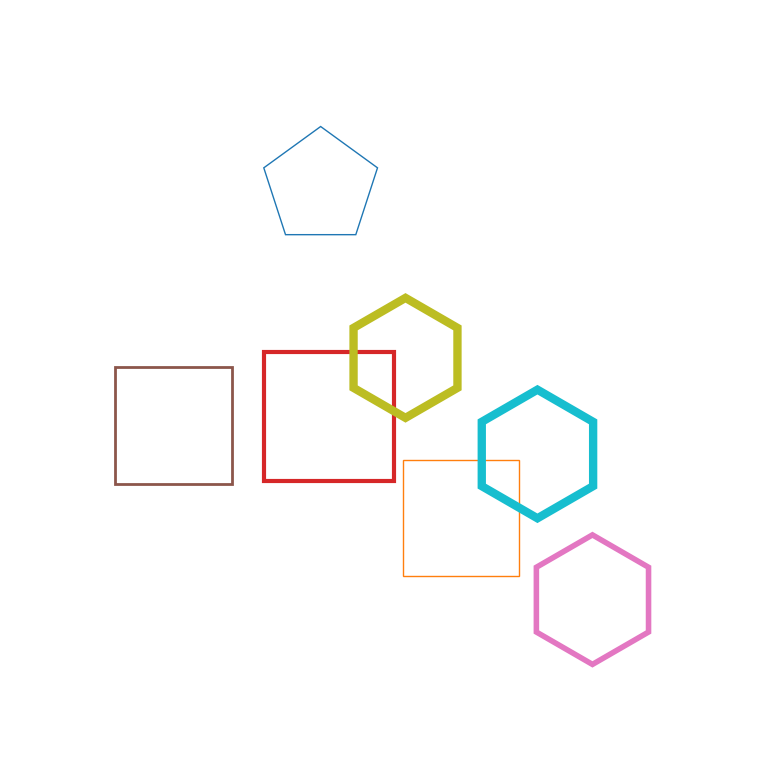[{"shape": "pentagon", "thickness": 0.5, "radius": 0.39, "center": [0.416, 0.758]}, {"shape": "square", "thickness": 0.5, "radius": 0.38, "center": [0.599, 0.327]}, {"shape": "square", "thickness": 1.5, "radius": 0.42, "center": [0.427, 0.459]}, {"shape": "square", "thickness": 1, "radius": 0.38, "center": [0.225, 0.447]}, {"shape": "hexagon", "thickness": 2, "radius": 0.42, "center": [0.769, 0.221]}, {"shape": "hexagon", "thickness": 3, "radius": 0.39, "center": [0.527, 0.535]}, {"shape": "hexagon", "thickness": 3, "radius": 0.42, "center": [0.698, 0.41]}]